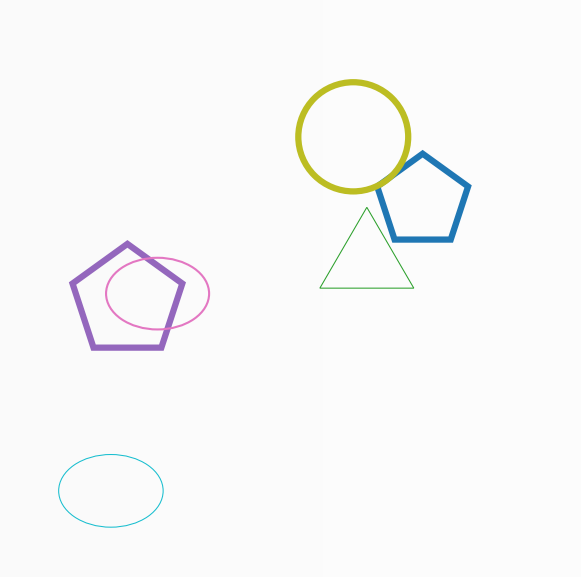[{"shape": "pentagon", "thickness": 3, "radius": 0.41, "center": [0.727, 0.651]}, {"shape": "triangle", "thickness": 0.5, "radius": 0.47, "center": [0.631, 0.547]}, {"shape": "pentagon", "thickness": 3, "radius": 0.5, "center": [0.219, 0.477]}, {"shape": "oval", "thickness": 1, "radius": 0.44, "center": [0.271, 0.491]}, {"shape": "circle", "thickness": 3, "radius": 0.47, "center": [0.608, 0.762]}, {"shape": "oval", "thickness": 0.5, "radius": 0.45, "center": [0.191, 0.149]}]